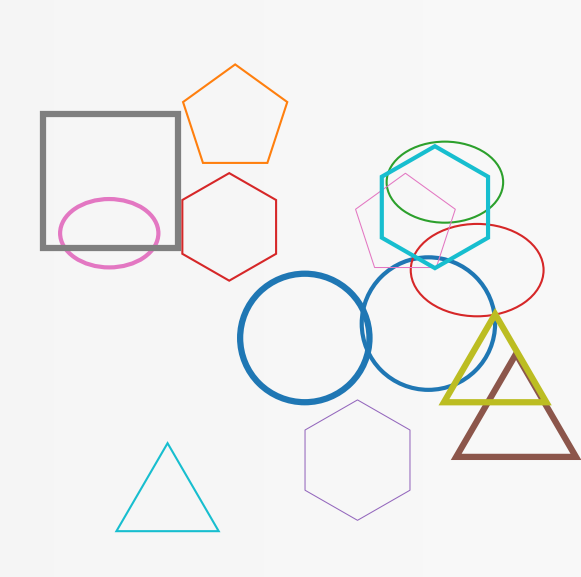[{"shape": "circle", "thickness": 2, "radius": 0.57, "center": [0.737, 0.439]}, {"shape": "circle", "thickness": 3, "radius": 0.56, "center": [0.524, 0.414]}, {"shape": "pentagon", "thickness": 1, "radius": 0.47, "center": [0.405, 0.793]}, {"shape": "oval", "thickness": 1, "radius": 0.5, "center": [0.765, 0.684]}, {"shape": "oval", "thickness": 1, "radius": 0.57, "center": [0.821, 0.531]}, {"shape": "hexagon", "thickness": 1, "radius": 0.47, "center": [0.394, 0.606]}, {"shape": "hexagon", "thickness": 0.5, "radius": 0.52, "center": [0.615, 0.202]}, {"shape": "triangle", "thickness": 3, "radius": 0.59, "center": [0.888, 0.267]}, {"shape": "oval", "thickness": 2, "radius": 0.42, "center": [0.188, 0.595]}, {"shape": "pentagon", "thickness": 0.5, "radius": 0.45, "center": [0.698, 0.609]}, {"shape": "square", "thickness": 3, "radius": 0.58, "center": [0.19, 0.686]}, {"shape": "triangle", "thickness": 3, "radius": 0.51, "center": [0.852, 0.353]}, {"shape": "triangle", "thickness": 1, "radius": 0.51, "center": [0.288, 0.13]}, {"shape": "hexagon", "thickness": 2, "radius": 0.53, "center": [0.748, 0.64]}]